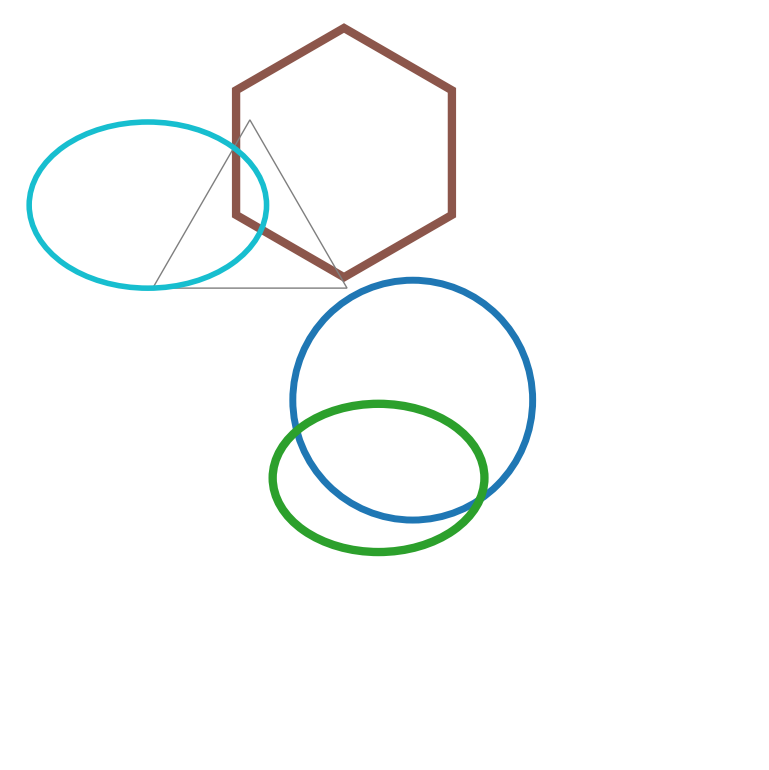[{"shape": "circle", "thickness": 2.5, "radius": 0.78, "center": [0.536, 0.48]}, {"shape": "oval", "thickness": 3, "radius": 0.69, "center": [0.492, 0.379]}, {"shape": "hexagon", "thickness": 3, "radius": 0.81, "center": [0.447, 0.802]}, {"shape": "triangle", "thickness": 0.5, "radius": 0.73, "center": [0.325, 0.699]}, {"shape": "oval", "thickness": 2, "radius": 0.77, "center": [0.192, 0.734]}]